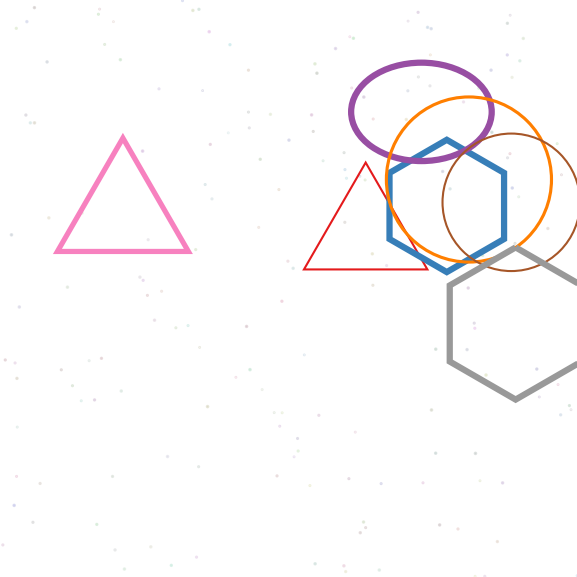[{"shape": "triangle", "thickness": 1, "radius": 0.62, "center": [0.633, 0.594]}, {"shape": "hexagon", "thickness": 3, "radius": 0.57, "center": [0.774, 0.643]}, {"shape": "oval", "thickness": 3, "radius": 0.61, "center": [0.73, 0.805]}, {"shape": "circle", "thickness": 1.5, "radius": 0.71, "center": [0.812, 0.688]}, {"shape": "circle", "thickness": 1, "radius": 0.6, "center": [0.885, 0.649]}, {"shape": "triangle", "thickness": 2.5, "radius": 0.65, "center": [0.213, 0.629]}, {"shape": "hexagon", "thickness": 3, "radius": 0.66, "center": [0.893, 0.439]}]